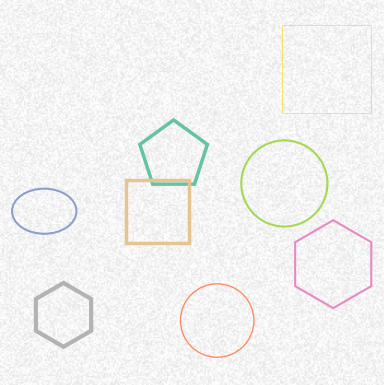[{"shape": "pentagon", "thickness": 2.5, "radius": 0.46, "center": [0.451, 0.596]}, {"shape": "circle", "thickness": 1, "radius": 0.48, "center": [0.564, 0.167]}, {"shape": "oval", "thickness": 1.5, "radius": 0.42, "center": [0.115, 0.451]}, {"shape": "hexagon", "thickness": 1.5, "radius": 0.57, "center": [0.865, 0.314]}, {"shape": "circle", "thickness": 1.5, "radius": 0.56, "center": [0.739, 0.523]}, {"shape": "square", "thickness": 0.5, "radius": 0.57, "center": [0.848, 0.821]}, {"shape": "square", "thickness": 2.5, "radius": 0.41, "center": [0.409, 0.45]}, {"shape": "hexagon", "thickness": 3, "radius": 0.41, "center": [0.165, 0.182]}]